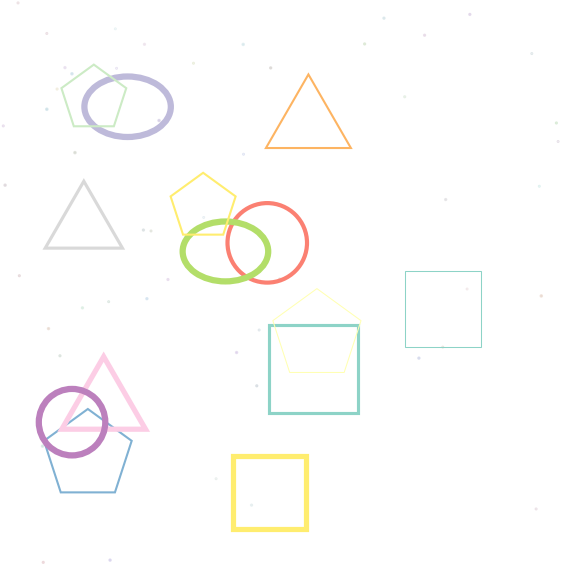[{"shape": "square", "thickness": 0.5, "radius": 0.33, "center": [0.767, 0.464]}, {"shape": "square", "thickness": 1.5, "radius": 0.38, "center": [0.543, 0.36]}, {"shape": "pentagon", "thickness": 0.5, "radius": 0.4, "center": [0.549, 0.419]}, {"shape": "oval", "thickness": 3, "radius": 0.37, "center": [0.221, 0.814]}, {"shape": "circle", "thickness": 2, "radius": 0.34, "center": [0.463, 0.579]}, {"shape": "pentagon", "thickness": 1, "radius": 0.4, "center": [0.152, 0.211]}, {"shape": "triangle", "thickness": 1, "radius": 0.42, "center": [0.534, 0.785]}, {"shape": "oval", "thickness": 3, "radius": 0.37, "center": [0.39, 0.564]}, {"shape": "triangle", "thickness": 2.5, "radius": 0.42, "center": [0.18, 0.298]}, {"shape": "triangle", "thickness": 1.5, "radius": 0.39, "center": [0.145, 0.608]}, {"shape": "circle", "thickness": 3, "radius": 0.29, "center": [0.125, 0.268]}, {"shape": "pentagon", "thickness": 1, "radius": 0.3, "center": [0.162, 0.828]}, {"shape": "square", "thickness": 2.5, "radius": 0.32, "center": [0.466, 0.147]}, {"shape": "pentagon", "thickness": 1, "radius": 0.3, "center": [0.352, 0.641]}]